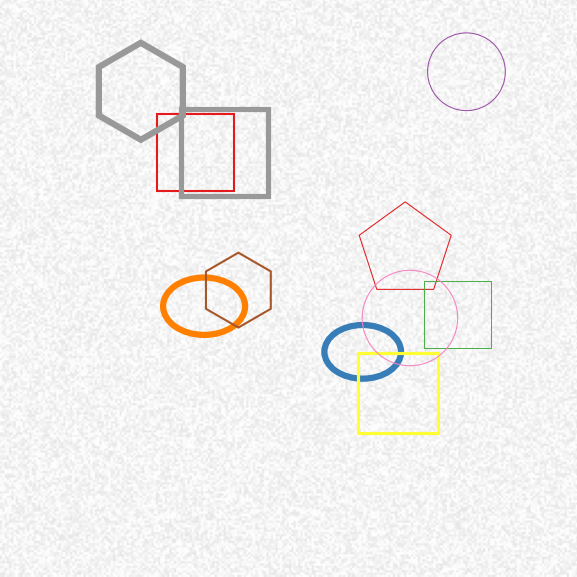[{"shape": "square", "thickness": 1, "radius": 0.33, "center": [0.339, 0.736]}, {"shape": "pentagon", "thickness": 0.5, "radius": 0.42, "center": [0.702, 0.566]}, {"shape": "oval", "thickness": 3, "radius": 0.33, "center": [0.628, 0.39]}, {"shape": "square", "thickness": 0.5, "radius": 0.29, "center": [0.792, 0.454]}, {"shape": "circle", "thickness": 0.5, "radius": 0.34, "center": [0.808, 0.875]}, {"shape": "oval", "thickness": 3, "radius": 0.35, "center": [0.353, 0.469]}, {"shape": "square", "thickness": 1.5, "radius": 0.35, "center": [0.689, 0.319]}, {"shape": "hexagon", "thickness": 1, "radius": 0.32, "center": [0.413, 0.497]}, {"shape": "circle", "thickness": 0.5, "radius": 0.41, "center": [0.71, 0.448]}, {"shape": "square", "thickness": 2.5, "radius": 0.38, "center": [0.389, 0.735]}, {"shape": "hexagon", "thickness": 3, "radius": 0.42, "center": [0.244, 0.841]}]